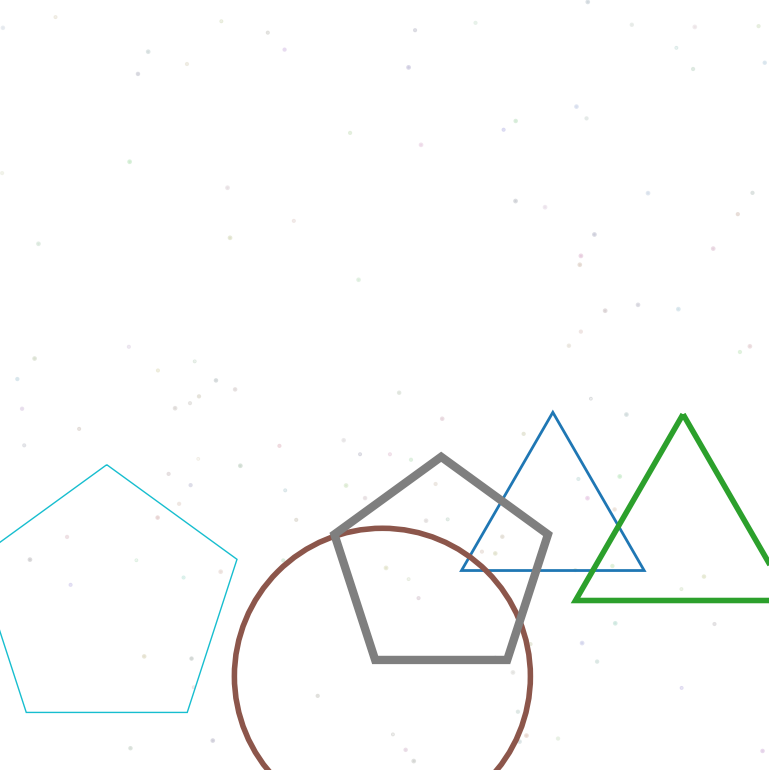[{"shape": "triangle", "thickness": 1, "radius": 0.68, "center": [0.718, 0.328]}, {"shape": "triangle", "thickness": 2, "radius": 0.81, "center": [0.887, 0.301]}, {"shape": "circle", "thickness": 2, "radius": 0.96, "center": [0.497, 0.122]}, {"shape": "pentagon", "thickness": 3, "radius": 0.73, "center": [0.573, 0.261]}, {"shape": "pentagon", "thickness": 0.5, "radius": 0.89, "center": [0.139, 0.219]}]